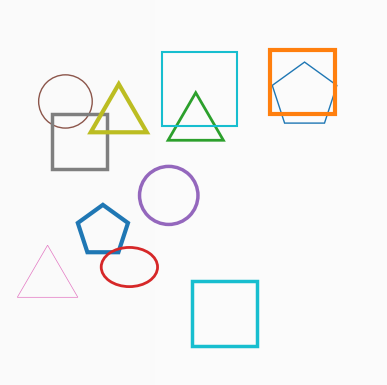[{"shape": "pentagon", "thickness": 3, "radius": 0.34, "center": [0.266, 0.4]}, {"shape": "pentagon", "thickness": 1, "radius": 0.44, "center": [0.786, 0.751]}, {"shape": "square", "thickness": 3, "radius": 0.42, "center": [0.781, 0.787]}, {"shape": "triangle", "thickness": 2, "radius": 0.41, "center": [0.505, 0.677]}, {"shape": "oval", "thickness": 2, "radius": 0.36, "center": [0.334, 0.306]}, {"shape": "circle", "thickness": 2.5, "radius": 0.38, "center": [0.435, 0.492]}, {"shape": "circle", "thickness": 1, "radius": 0.35, "center": [0.169, 0.736]}, {"shape": "triangle", "thickness": 0.5, "radius": 0.45, "center": [0.123, 0.273]}, {"shape": "square", "thickness": 2.5, "radius": 0.35, "center": [0.205, 0.632]}, {"shape": "triangle", "thickness": 3, "radius": 0.42, "center": [0.307, 0.698]}, {"shape": "square", "thickness": 1.5, "radius": 0.48, "center": [0.516, 0.768]}, {"shape": "square", "thickness": 2.5, "radius": 0.42, "center": [0.58, 0.186]}]